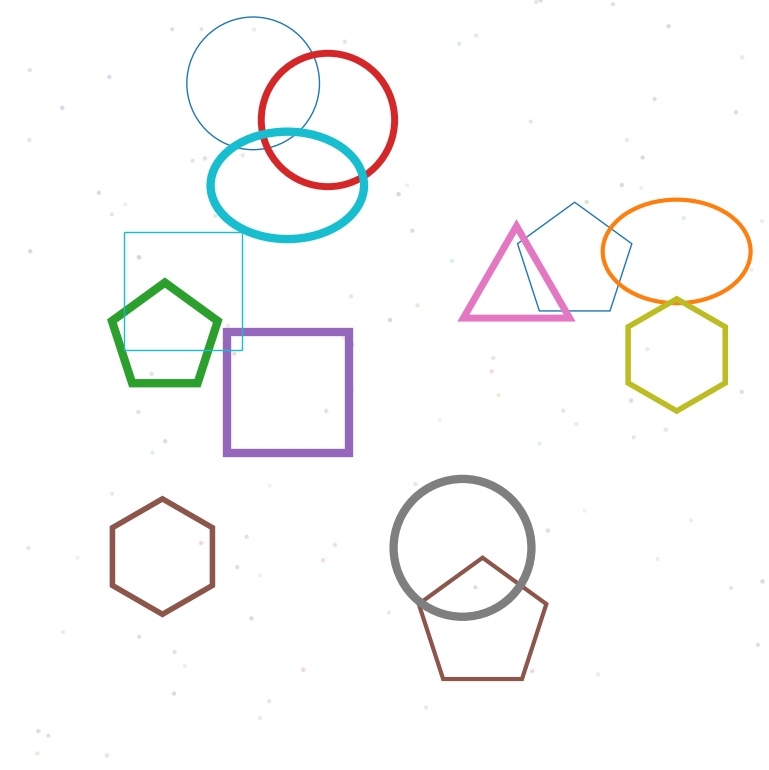[{"shape": "circle", "thickness": 0.5, "radius": 0.43, "center": [0.329, 0.892]}, {"shape": "pentagon", "thickness": 0.5, "radius": 0.39, "center": [0.746, 0.659]}, {"shape": "oval", "thickness": 1.5, "radius": 0.48, "center": [0.879, 0.673]}, {"shape": "pentagon", "thickness": 3, "radius": 0.36, "center": [0.214, 0.561]}, {"shape": "circle", "thickness": 2.5, "radius": 0.43, "center": [0.426, 0.844]}, {"shape": "square", "thickness": 3, "radius": 0.39, "center": [0.374, 0.49]}, {"shape": "hexagon", "thickness": 2, "radius": 0.37, "center": [0.211, 0.277]}, {"shape": "pentagon", "thickness": 1.5, "radius": 0.44, "center": [0.627, 0.189]}, {"shape": "triangle", "thickness": 2.5, "radius": 0.4, "center": [0.671, 0.627]}, {"shape": "circle", "thickness": 3, "radius": 0.45, "center": [0.601, 0.289]}, {"shape": "hexagon", "thickness": 2, "radius": 0.36, "center": [0.879, 0.539]}, {"shape": "square", "thickness": 0.5, "radius": 0.38, "center": [0.238, 0.622]}, {"shape": "oval", "thickness": 3, "radius": 0.5, "center": [0.373, 0.759]}]